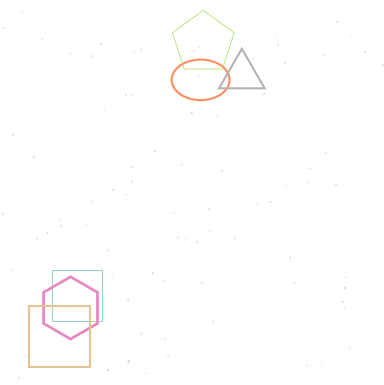[{"shape": "square", "thickness": 0.5, "radius": 0.33, "center": [0.201, 0.233]}, {"shape": "oval", "thickness": 1.5, "radius": 0.38, "center": [0.521, 0.793]}, {"shape": "hexagon", "thickness": 2, "radius": 0.4, "center": [0.183, 0.2]}, {"shape": "pentagon", "thickness": 0.5, "radius": 0.42, "center": [0.528, 0.889]}, {"shape": "square", "thickness": 1.5, "radius": 0.4, "center": [0.155, 0.126]}, {"shape": "triangle", "thickness": 1.5, "radius": 0.34, "center": [0.628, 0.805]}]